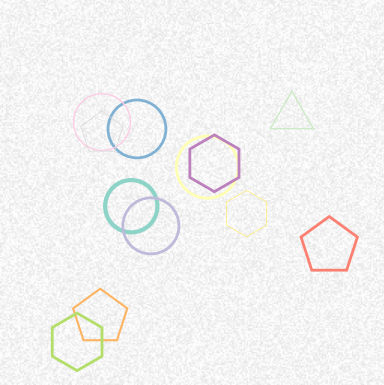[{"shape": "circle", "thickness": 3, "radius": 0.34, "center": [0.341, 0.464]}, {"shape": "circle", "thickness": 2, "radius": 0.4, "center": [0.539, 0.566]}, {"shape": "circle", "thickness": 2, "radius": 0.36, "center": [0.392, 0.413]}, {"shape": "pentagon", "thickness": 2, "radius": 0.39, "center": [0.855, 0.361]}, {"shape": "circle", "thickness": 2, "radius": 0.38, "center": [0.356, 0.665]}, {"shape": "pentagon", "thickness": 1.5, "radius": 0.37, "center": [0.26, 0.176]}, {"shape": "hexagon", "thickness": 2, "radius": 0.37, "center": [0.2, 0.112]}, {"shape": "circle", "thickness": 1, "radius": 0.37, "center": [0.265, 0.683]}, {"shape": "pentagon", "thickness": 0.5, "radius": 0.29, "center": [0.265, 0.654]}, {"shape": "hexagon", "thickness": 2, "radius": 0.37, "center": [0.557, 0.576]}, {"shape": "triangle", "thickness": 1, "radius": 0.32, "center": [0.758, 0.698]}, {"shape": "hexagon", "thickness": 0.5, "radius": 0.3, "center": [0.64, 0.445]}]